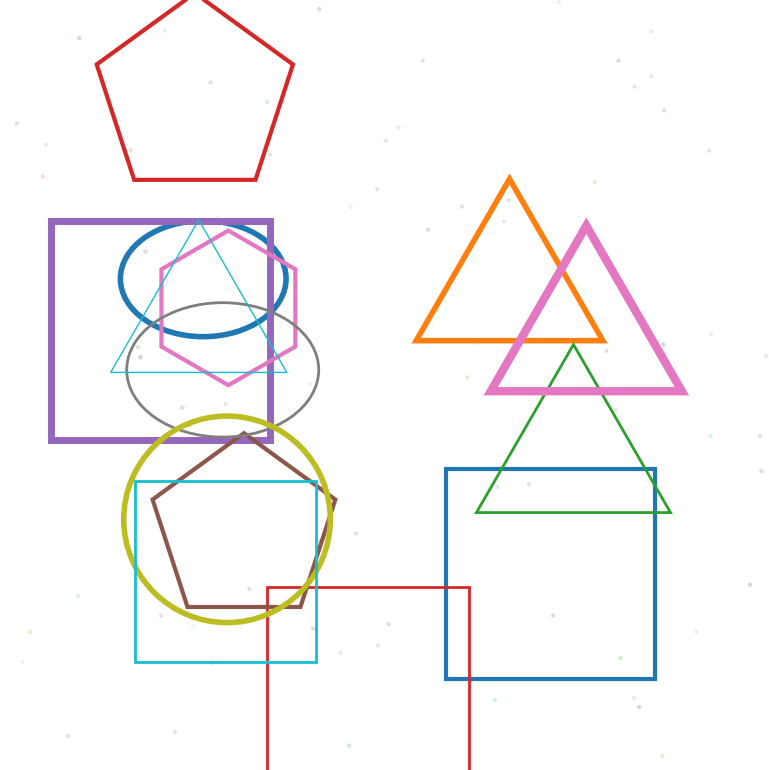[{"shape": "square", "thickness": 1.5, "radius": 0.68, "center": [0.715, 0.255]}, {"shape": "oval", "thickness": 2, "radius": 0.54, "center": [0.264, 0.638]}, {"shape": "triangle", "thickness": 2, "radius": 0.7, "center": [0.662, 0.628]}, {"shape": "triangle", "thickness": 1, "radius": 0.73, "center": [0.745, 0.407]}, {"shape": "square", "thickness": 1, "radius": 0.66, "center": [0.478, 0.106]}, {"shape": "pentagon", "thickness": 1.5, "radius": 0.67, "center": [0.253, 0.875]}, {"shape": "square", "thickness": 2.5, "radius": 0.71, "center": [0.208, 0.57]}, {"shape": "pentagon", "thickness": 1.5, "radius": 0.62, "center": [0.317, 0.313]}, {"shape": "triangle", "thickness": 3, "radius": 0.72, "center": [0.761, 0.564]}, {"shape": "hexagon", "thickness": 1.5, "radius": 0.5, "center": [0.297, 0.6]}, {"shape": "oval", "thickness": 1, "radius": 0.62, "center": [0.289, 0.52]}, {"shape": "circle", "thickness": 2, "radius": 0.67, "center": [0.295, 0.326]}, {"shape": "square", "thickness": 1, "radius": 0.59, "center": [0.293, 0.258]}, {"shape": "triangle", "thickness": 0.5, "radius": 0.66, "center": [0.258, 0.582]}]